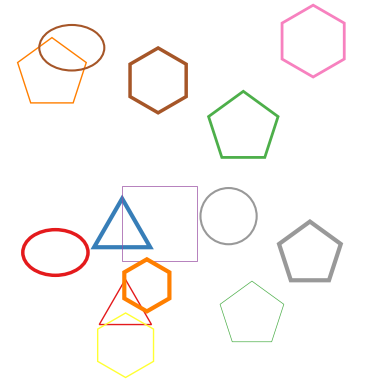[{"shape": "oval", "thickness": 2.5, "radius": 0.42, "center": [0.144, 0.344]}, {"shape": "triangle", "thickness": 1, "radius": 0.39, "center": [0.326, 0.196]}, {"shape": "triangle", "thickness": 3, "radius": 0.42, "center": [0.317, 0.4]}, {"shape": "pentagon", "thickness": 0.5, "radius": 0.44, "center": [0.654, 0.183]}, {"shape": "pentagon", "thickness": 2, "radius": 0.47, "center": [0.632, 0.668]}, {"shape": "square", "thickness": 0.5, "radius": 0.49, "center": [0.415, 0.419]}, {"shape": "pentagon", "thickness": 1, "radius": 0.47, "center": [0.135, 0.809]}, {"shape": "hexagon", "thickness": 3, "radius": 0.34, "center": [0.381, 0.259]}, {"shape": "hexagon", "thickness": 1, "radius": 0.42, "center": [0.326, 0.103]}, {"shape": "oval", "thickness": 1.5, "radius": 0.42, "center": [0.186, 0.876]}, {"shape": "hexagon", "thickness": 2.5, "radius": 0.42, "center": [0.411, 0.791]}, {"shape": "hexagon", "thickness": 2, "radius": 0.47, "center": [0.813, 0.893]}, {"shape": "pentagon", "thickness": 3, "radius": 0.42, "center": [0.805, 0.34]}, {"shape": "circle", "thickness": 1.5, "radius": 0.36, "center": [0.594, 0.439]}]